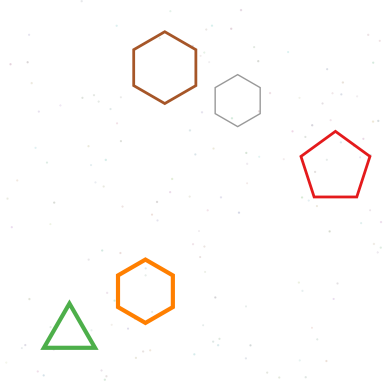[{"shape": "pentagon", "thickness": 2, "radius": 0.47, "center": [0.871, 0.565]}, {"shape": "triangle", "thickness": 3, "radius": 0.38, "center": [0.18, 0.135]}, {"shape": "hexagon", "thickness": 3, "radius": 0.41, "center": [0.378, 0.244]}, {"shape": "hexagon", "thickness": 2, "radius": 0.47, "center": [0.428, 0.824]}, {"shape": "hexagon", "thickness": 1, "radius": 0.34, "center": [0.617, 0.739]}]